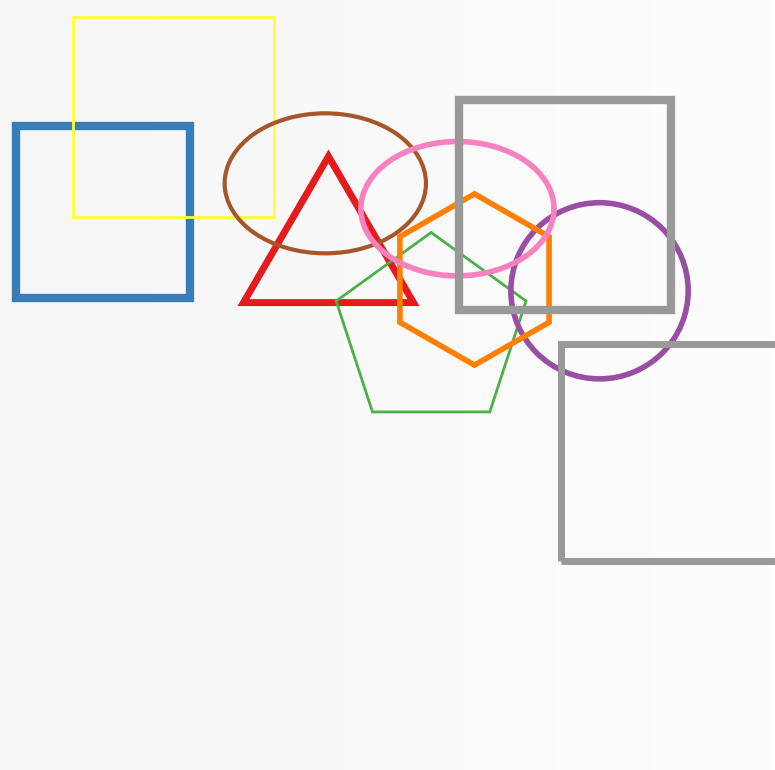[{"shape": "triangle", "thickness": 2.5, "radius": 0.63, "center": [0.424, 0.67]}, {"shape": "square", "thickness": 3, "radius": 0.56, "center": [0.133, 0.724]}, {"shape": "pentagon", "thickness": 1, "radius": 0.64, "center": [0.556, 0.569]}, {"shape": "circle", "thickness": 2, "radius": 0.57, "center": [0.774, 0.622]}, {"shape": "hexagon", "thickness": 2, "radius": 0.56, "center": [0.612, 0.637]}, {"shape": "square", "thickness": 1, "radius": 0.65, "center": [0.224, 0.848]}, {"shape": "oval", "thickness": 1.5, "radius": 0.65, "center": [0.42, 0.762]}, {"shape": "oval", "thickness": 2, "radius": 0.62, "center": [0.59, 0.729]}, {"shape": "square", "thickness": 2.5, "radius": 0.71, "center": [0.866, 0.412]}, {"shape": "square", "thickness": 3, "radius": 0.68, "center": [0.729, 0.734]}]